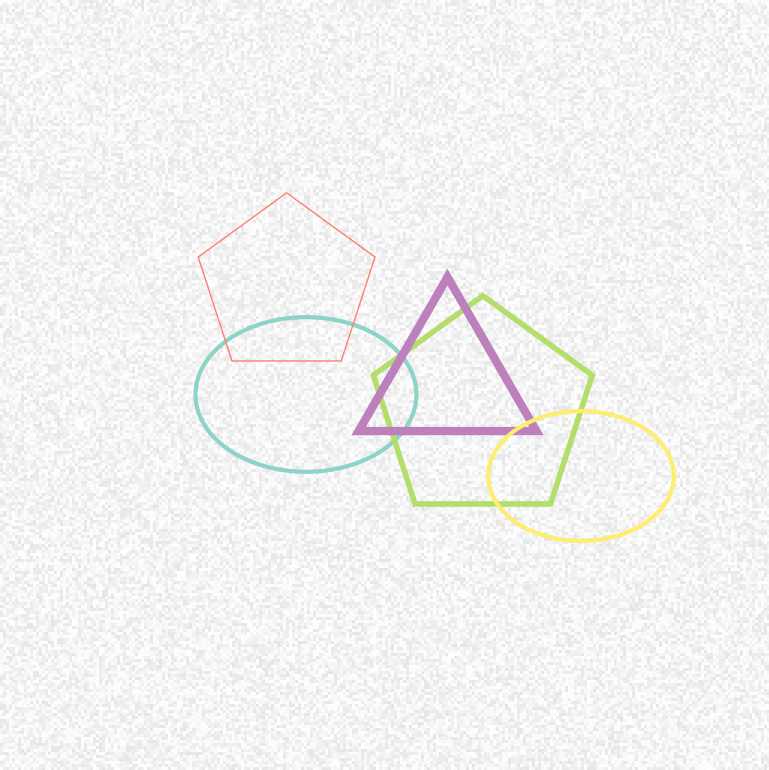[{"shape": "oval", "thickness": 1.5, "radius": 0.72, "center": [0.397, 0.488]}, {"shape": "pentagon", "thickness": 0.5, "radius": 0.6, "center": [0.372, 0.629]}, {"shape": "pentagon", "thickness": 2, "radius": 0.75, "center": [0.627, 0.466]}, {"shape": "triangle", "thickness": 3, "radius": 0.67, "center": [0.581, 0.507]}, {"shape": "oval", "thickness": 1.5, "radius": 0.6, "center": [0.755, 0.382]}]